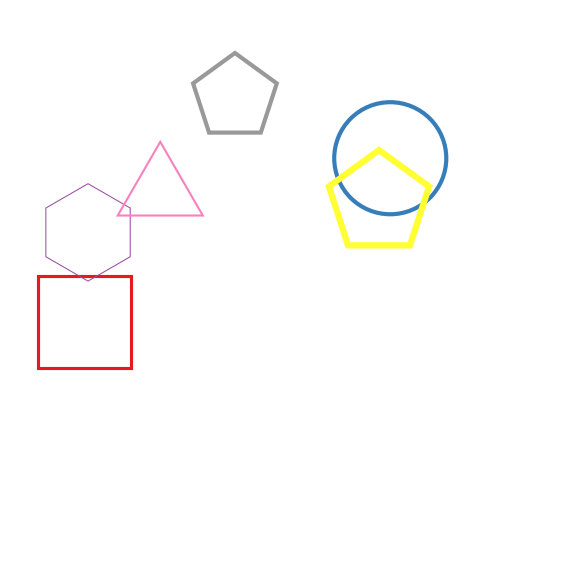[{"shape": "square", "thickness": 1.5, "radius": 0.4, "center": [0.146, 0.441]}, {"shape": "circle", "thickness": 2, "radius": 0.49, "center": [0.676, 0.725]}, {"shape": "hexagon", "thickness": 0.5, "radius": 0.42, "center": [0.152, 0.597]}, {"shape": "pentagon", "thickness": 3, "radius": 0.46, "center": [0.656, 0.648]}, {"shape": "triangle", "thickness": 1, "radius": 0.43, "center": [0.278, 0.668]}, {"shape": "pentagon", "thickness": 2, "radius": 0.38, "center": [0.407, 0.831]}]